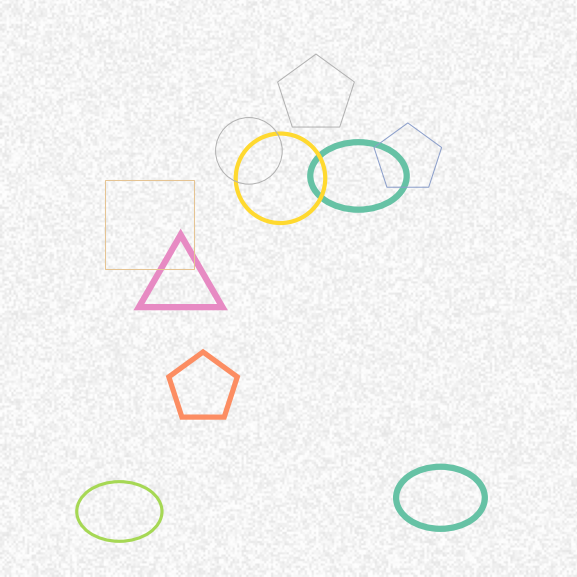[{"shape": "oval", "thickness": 3, "radius": 0.38, "center": [0.763, 0.137]}, {"shape": "oval", "thickness": 3, "radius": 0.42, "center": [0.621, 0.695]}, {"shape": "pentagon", "thickness": 2.5, "radius": 0.31, "center": [0.352, 0.327]}, {"shape": "pentagon", "thickness": 0.5, "radius": 0.31, "center": [0.706, 0.725]}, {"shape": "triangle", "thickness": 3, "radius": 0.42, "center": [0.313, 0.509]}, {"shape": "oval", "thickness": 1.5, "radius": 0.37, "center": [0.207, 0.113]}, {"shape": "circle", "thickness": 2, "radius": 0.39, "center": [0.486, 0.69]}, {"shape": "square", "thickness": 0.5, "radius": 0.39, "center": [0.259, 0.61]}, {"shape": "pentagon", "thickness": 0.5, "radius": 0.35, "center": [0.547, 0.836]}, {"shape": "circle", "thickness": 0.5, "radius": 0.29, "center": [0.431, 0.738]}]